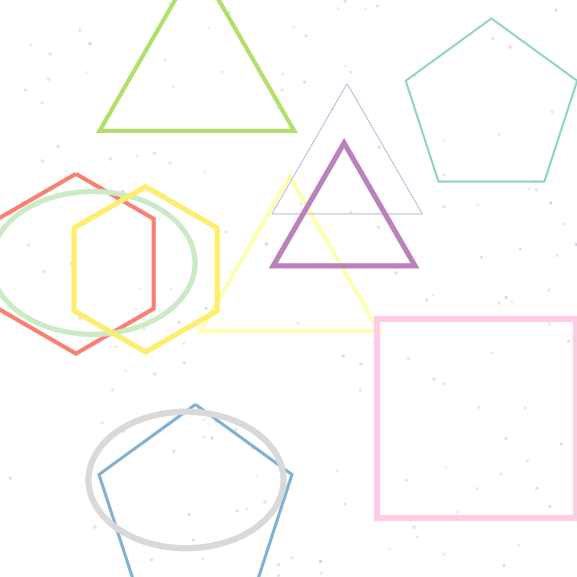[{"shape": "pentagon", "thickness": 1, "radius": 0.78, "center": [0.851, 0.811]}, {"shape": "triangle", "thickness": 2, "radius": 0.89, "center": [0.502, 0.515]}, {"shape": "triangle", "thickness": 0.5, "radius": 0.75, "center": [0.601, 0.704]}, {"shape": "hexagon", "thickness": 2, "radius": 0.78, "center": [0.131, 0.542]}, {"shape": "pentagon", "thickness": 1.5, "radius": 0.88, "center": [0.339, 0.123]}, {"shape": "triangle", "thickness": 2, "radius": 0.97, "center": [0.341, 0.87]}, {"shape": "square", "thickness": 3, "radius": 0.86, "center": [0.825, 0.274]}, {"shape": "oval", "thickness": 3, "radius": 0.84, "center": [0.322, 0.168]}, {"shape": "triangle", "thickness": 2.5, "radius": 0.71, "center": [0.596, 0.61]}, {"shape": "oval", "thickness": 2.5, "radius": 0.88, "center": [0.161, 0.544]}, {"shape": "hexagon", "thickness": 2.5, "radius": 0.72, "center": [0.252, 0.533]}]